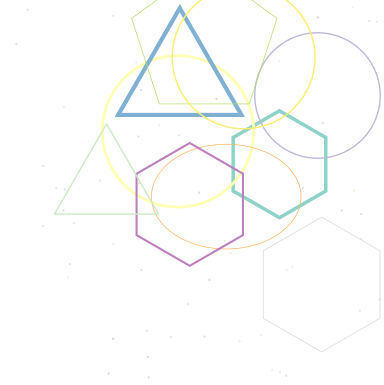[{"shape": "hexagon", "thickness": 2.5, "radius": 0.69, "center": [0.726, 0.573]}, {"shape": "circle", "thickness": 2, "radius": 0.98, "center": [0.462, 0.659]}, {"shape": "circle", "thickness": 1, "radius": 0.81, "center": [0.825, 0.752]}, {"shape": "triangle", "thickness": 3, "radius": 0.92, "center": [0.467, 0.794]}, {"shape": "oval", "thickness": 0.5, "radius": 0.97, "center": [0.588, 0.489]}, {"shape": "pentagon", "thickness": 0.5, "radius": 0.99, "center": [0.531, 0.891]}, {"shape": "hexagon", "thickness": 0.5, "radius": 0.88, "center": [0.835, 0.261]}, {"shape": "hexagon", "thickness": 1.5, "radius": 0.8, "center": [0.493, 0.469]}, {"shape": "triangle", "thickness": 1, "radius": 0.78, "center": [0.277, 0.522]}, {"shape": "circle", "thickness": 1, "radius": 0.93, "center": [0.633, 0.851]}]